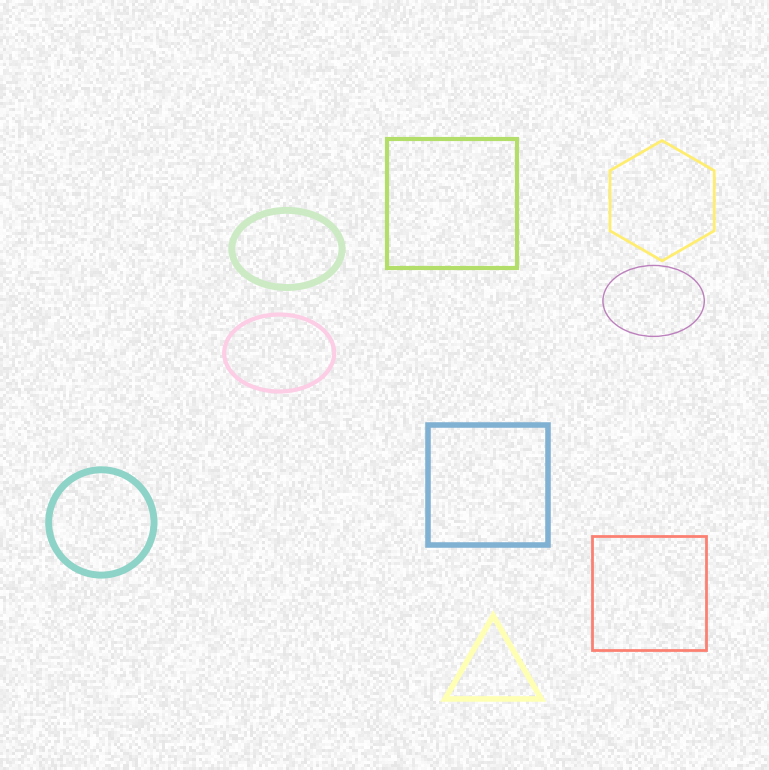[{"shape": "circle", "thickness": 2.5, "radius": 0.34, "center": [0.132, 0.321]}, {"shape": "triangle", "thickness": 2, "radius": 0.36, "center": [0.64, 0.128]}, {"shape": "square", "thickness": 1, "radius": 0.37, "center": [0.843, 0.23]}, {"shape": "square", "thickness": 2, "radius": 0.39, "center": [0.634, 0.37]}, {"shape": "square", "thickness": 1.5, "radius": 0.42, "center": [0.587, 0.736]}, {"shape": "oval", "thickness": 1.5, "radius": 0.36, "center": [0.363, 0.542]}, {"shape": "oval", "thickness": 0.5, "radius": 0.33, "center": [0.849, 0.609]}, {"shape": "oval", "thickness": 2.5, "radius": 0.36, "center": [0.373, 0.677]}, {"shape": "hexagon", "thickness": 1, "radius": 0.39, "center": [0.86, 0.739]}]